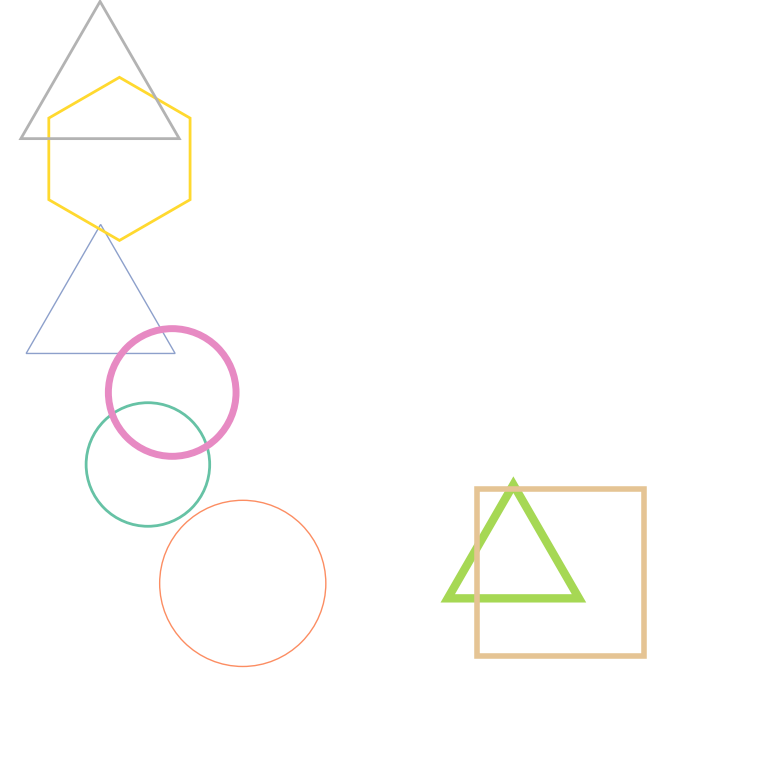[{"shape": "circle", "thickness": 1, "radius": 0.4, "center": [0.192, 0.397]}, {"shape": "circle", "thickness": 0.5, "radius": 0.54, "center": [0.315, 0.242]}, {"shape": "triangle", "thickness": 0.5, "radius": 0.56, "center": [0.131, 0.597]}, {"shape": "circle", "thickness": 2.5, "radius": 0.41, "center": [0.224, 0.49]}, {"shape": "triangle", "thickness": 3, "radius": 0.49, "center": [0.667, 0.272]}, {"shape": "hexagon", "thickness": 1, "radius": 0.53, "center": [0.155, 0.794]}, {"shape": "square", "thickness": 2, "radius": 0.54, "center": [0.728, 0.256]}, {"shape": "triangle", "thickness": 1, "radius": 0.59, "center": [0.13, 0.879]}]